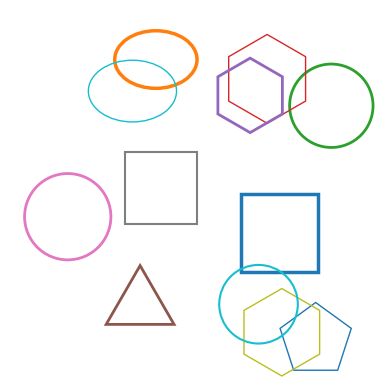[{"shape": "square", "thickness": 2.5, "radius": 0.5, "center": [0.726, 0.394]}, {"shape": "pentagon", "thickness": 1, "radius": 0.49, "center": [0.82, 0.117]}, {"shape": "oval", "thickness": 2.5, "radius": 0.53, "center": [0.405, 0.845]}, {"shape": "circle", "thickness": 2, "radius": 0.54, "center": [0.861, 0.725]}, {"shape": "hexagon", "thickness": 1, "radius": 0.58, "center": [0.694, 0.795]}, {"shape": "hexagon", "thickness": 2, "radius": 0.48, "center": [0.65, 0.752]}, {"shape": "triangle", "thickness": 2, "radius": 0.51, "center": [0.364, 0.208]}, {"shape": "circle", "thickness": 2, "radius": 0.56, "center": [0.176, 0.437]}, {"shape": "square", "thickness": 1.5, "radius": 0.47, "center": [0.418, 0.511]}, {"shape": "hexagon", "thickness": 1, "radius": 0.57, "center": [0.732, 0.137]}, {"shape": "oval", "thickness": 1, "radius": 0.57, "center": [0.344, 0.763]}, {"shape": "circle", "thickness": 1.5, "radius": 0.51, "center": [0.671, 0.21]}]